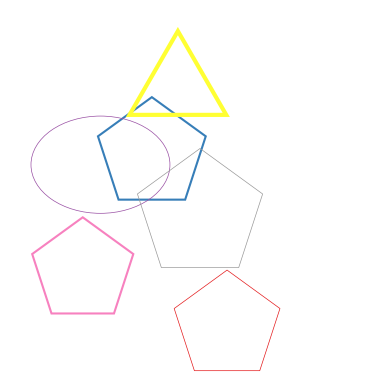[{"shape": "pentagon", "thickness": 0.5, "radius": 0.72, "center": [0.59, 0.154]}, {"shape": "pentagon", "thickness": 1.5, "radius": 0.74, "center": [0.394, 0.6]}, {"shape": "oval", "thickness": 0.5, "radius": 0.9, "center": [0.261, 0.572]}, {"shape": "triangle", "thickness": 3, "radius": 0.73, "center": [0.462, 0.774]}, {"shape": "pentagon", "thickness": 1.5, "radius": 0.69, "center": [0.215, 0.297]}, {"shape": "pentagon", "thickness": 0.5, "radius": 0.85, "center": [0.52, 0.443]}]